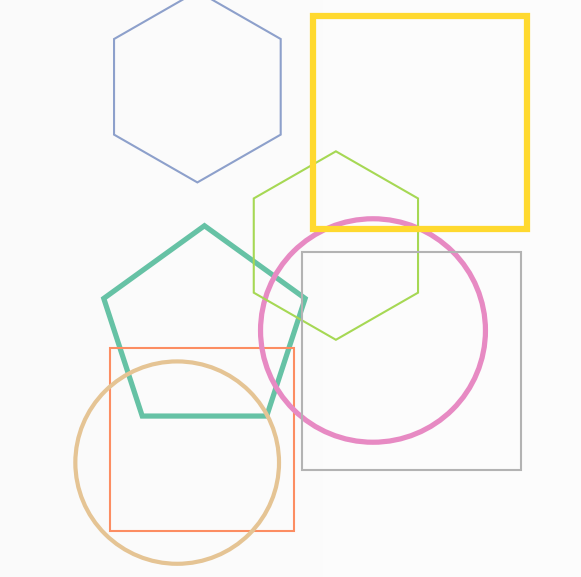[{"shape": "pentagon", "thickness": 2.5, "radius": 0.91, "center": [0.352, 0.426]}, {"shape": "square", "thickness": 1, "radius": 0.79, "center": [0.347, 0.238]}, {"shape": "hexagon", "thickness": 1, "radius": 0.83, "center": [0.34, 0.849]}, {"shape": "circle", "thickness": 2.5, "radius": 0.97, "center": [0.642, 0.427]}, {"shape": "hexagon", "thickness": 1, "radius": 0.82, "center": [0.578, 0.574]}, {"shape": "square", "thickness": 3, "radius": 0.92, "center": [0.722, 0.787]}, {"shape": "circle", "thickness": 2, "radius": 0.88, "center": [0.305, 0.198]}, {"shape": "square", "thickness": 1, "radius": 0.94, "center": [0.708, 0.374]}]